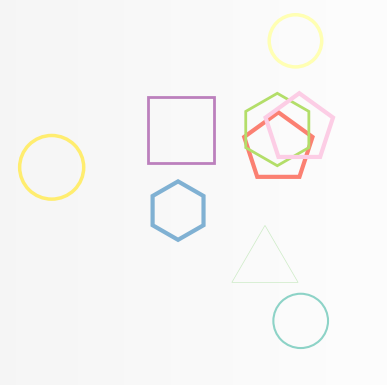[{"shape": "circle", "thickness": 1.5, "radius": 0.35, "center": [0.776, 0.166]}, {"shape": "circle", "thickness": 2.5, "radius": 0.34, "center": [0.762, 0.894]}, {"shape": "pentagon", "thickness": 3, "radius": 0.46, "center": [0.718, 0.616]}, {"shape": "hexagon", "thickness": 3, "radius": 0.38, "center": [0.46, 0.453]}, {"shape": "hexagon", "thickness": 2, "radius": 0.47, "center": [0.716, 0.664]}, {"shape": "pentagon", "thickness": 3, "radius": 0.46, "center": [0.772, 0.666]}, {"shape": "square", "thickness": 2, "radius": 0.43, "center": [0.467, 0.663]}, {"shape": "triangle", "thickness": 0.5, "radius": 0.49, "center": [0.684, 0.316]}, {"shape": "circle", "thickness": 2.5, "radius": 0.41, "center": [0.133, 0.565]}]